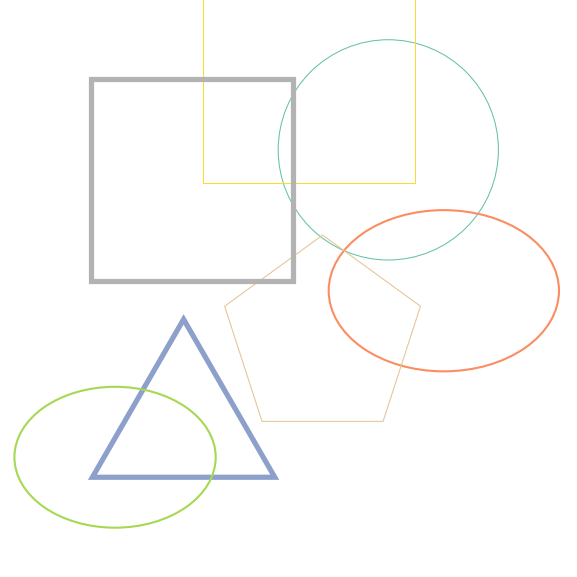[{"shape": "circle", "thickness": 0.5, "radius": 0.95, "center": [0.672, 0.74]}, {"shape": "oval", "thickness": 1, "radius": 1.0, "center": [0.769, 0.496]}, {"shape": "triangle", "thickness": 2.5, "radius": 0.91, "center": [0.318, 0.264]}, {"shape": "oval", "thickness": 1, "radius": 0.87, "center": [0.199, 0.207]}, {"shape": "square", "thickness": 0.5, "radius": 0.92, "center": [0.535, 0.865]}, {"shape": "pentagon", "thickness": 0.5, "radius": 0.89, "center": [0.559, 0.414]}, {"shape": "square", "thickness": 2.5, "radius": 0.87, "center": [0.333, 0.688]}]